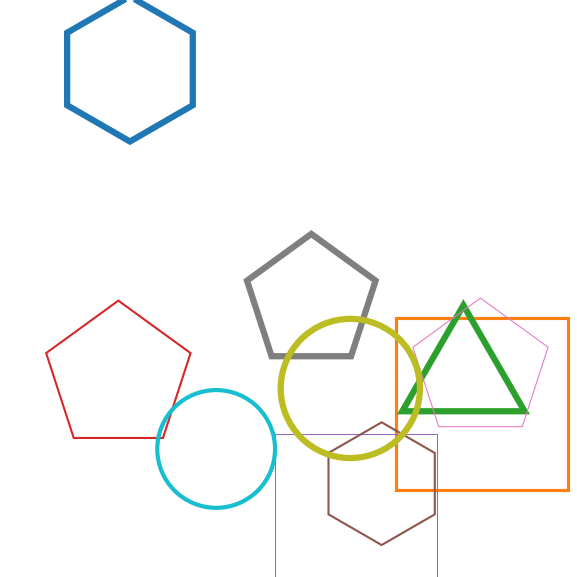[{"shape": "hexagon", "thickness": 3, "radius": 0.63, "center": [0.225, 0.88]}, {"shape": "square", "thickness": 1.5, "radius": 0.75, "center": [0.835, 0.299]}, {"shape": "triangle", "thickness": 3, "radius": 0.61, "center": [0.802, 0.348]}, {"shape": "pentagon", "thickness": 1, "radius": 0.66, "center": [0.205, 0.347]}, {"shape": "square", "thickness": 0.5, "radius": 0.7, "center": [0.616, 0.108]}, {"shape": "hexagon", "thickness": 1, "radius": 0.53, "center": [0.661, 0.162]}, {"shape": "pentagon", "thickness": 0.5, "radius": 0.62, "center": [0.832, 0.36]}, {"shape": "pentagon", "thickness": 3, "radius": 0.59, "center": [0.539, 0.477]}, {"shape": "circle", "thickness": 3, "radius": 0.6, "center": [0.607, 0.326]}, {"shape": "circle", "thickness": 2, "radius": 0.51, "center": [0.374, 0.222]}]